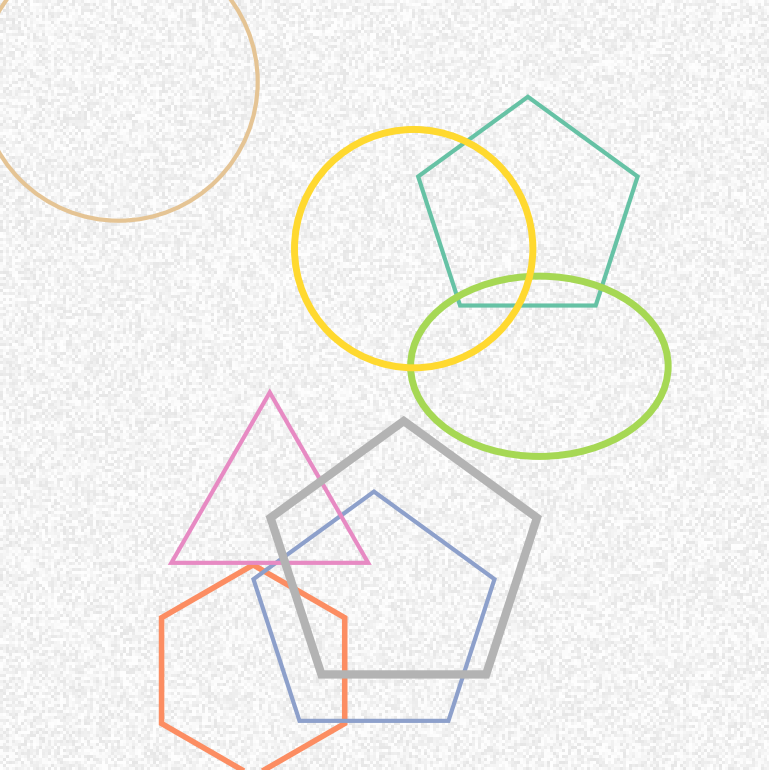[{"shape": "pentagon", "thickness": 1.5, "radius": 0.75, "center": [0.686, 0.724]}, {"shape": "hexagon", "thickness": 2, "radius": 0.69, "center": [0.329, 0.129]}, {"shape": "pentagon", "thickness": 1.5, "radius": 0.82, "center": [0.486, 0.197]}, {"shape": "triangle", "thickness": 1.5, "radius": 0.74, "center": [0.35, 0.343]}, {"shape": "oval", "thickness": 2.5, "radius": 0.84, "center": [0.701, 0.524]}, {"shape": "circle", "thickness": 2.5, "radius": 0.77, "center": [0.537, 0.677]}, {"shape": "circle", "thickness": 1.5, "radius": 0.9, "center": [0.154, 0.894]}, {"shape": "pentagon", "thickness": 3, "radius": 0.91, "center": [0.524, 0.271]}]